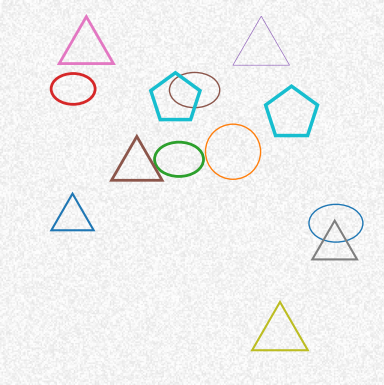[{"shape": "oval", "thickness": 1, "radius": 0.35, "center": [0.873, 0.42]}, {"shape": "triangle", "thickness": 1.5, "radius": 0.32, "center": [0.188, 0.434]}, {"shape": "circle", "thickness": 1, "radius": 0.36, "center": [0.605, 0.606]}, {"shape": "oval", "thickness": 2, "radius": 0.32, "center": [0.465, 0.586]}, {"shape": "oval", "thickness": 2, "radius": 0.29, "center": [0.19, 0.769]}, {"shape": "triangle", "thickness": 0.5, "radius": 0.42, "center": [0.679, 0.873]}, {"shape": "triangle", "thickness": 2, "radius": 0.38, "center": [0.355, 0.57]}, {"shape": "oval", "thickness": 1, "radius": 0.33, "center": [0.505, 0.766]}, {"shape": "triangle", "thickness": 2, "radius": 0.41, "center": [0.224, 0.875]}, {"shape": "triangle", "thickness": 1.5, "radius": 0.34, "center": [0.869, 0.36]}, {"shape": "triangle", "thickness": 1.5, "radius": 0.42, "center": [0.727, 0.132]}, {"shape": "pentagon", "thickness": 2.5, "radius": 0.34, "center": [0.456, 0.744]}, {"shape": "pentagon", "thickness": 2.5, "radius": 0.35, "center": [0.757, 0.705]}]